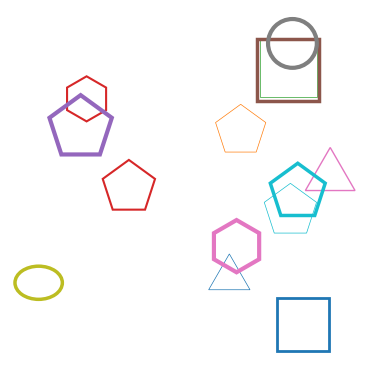[{"shape": "square", "thickness": 2, "radius": 0.34, "center": [0.786, 0.157]}, {"shape": "triangle", "thickness": 0.5, "radius": 0.31, "center": [0.596, 0.278]}, {"shape": "pentagon", "thickness": 0.5, "radius": 0.34, "center": [0.625, 0.661]}, {"shape": "square", "thickness": 0.5, "radius": 0.38, "center": [0.749, 0.824]}, {"shape": "pentagon", "thickness": 1.5, "radius": 0.36, "center": [0.335, 0.513]}, {"shape": "hexagon", "thickness": 1.5, "radius": 0.29, "center": [0.225, 0.743]}, {"shape": "pentagon", "thickness": 3, "radius": 0.43, "center": [0.209, 0.668]}, {"shape": "square", "thickness": 2.5, "radius": 0.4, "center": [0.748, 0.818]}, {"shape": "hexagon", "thickness": 3, "radius": 0.34, "center": [0.614, 0.361]}, {"shape": "triangle", "thickness": 1, "radius": 0.37, "center": [0.858, 0.542]}, {"shape": "circle", "thickness": 3, "radius": 0.32, "center": [0.76, 0.887]}, {"shape": "oval", "thickness": 2.5, "radius": 0.31, "center": [0.1, 0.266]}, {"shape": "pentagon", "thickness": 2.5, "radius": 0.37, "center": [0.773, 0.501]}, {"shape": "pentagon", "thickness": 0.5, "radius": 0.36, "center": [0.754, 0.452]}]